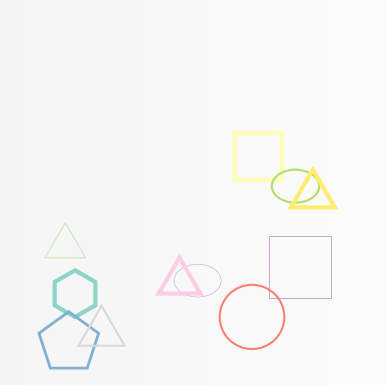[{"shape": "hexagon", "thickness": 3, "radius": 0.3, "center": [0.194, 0.237]}, {"shape": "square", "thickness": 3, "radius": 0.3, "center": [0.667, 0.593]}, {"shape": "oval", "thickness": 0.5, "radius": 0.3, "center": [0.51, 0.271]}, {"shape": "circle", "thickness": 1.5, "radius": 0.42, "center": [0.65, 0.177]}, {"shape": "pentagon", "thickness": 2, "radius": 0.4, "center": [0.177, 0.109]}, {"shape": "oval", "thickness": 1.5, "radius": 0.31, "center": [0.762, 0.516]}, {"shape": "triangle", "thickness": 3, "radius": 0.31, "center": [0.463, 0.269]}, {"shape": "triangle", "thickness": 1.5, "radius": 0.34, "center": [0.262, 0.136]}, {"shape": "square", "thickness": 0.5, "radius": 0.4, "center": [0.773, 0.307]}, {"shape": "triangle", "thickness": 1, "radius": 0.3, "center": [0.169, 0.361]}, {"shape": "triangle", "thickness": 3, "radius": 0.33, "center": [0.807, 0.494]}]